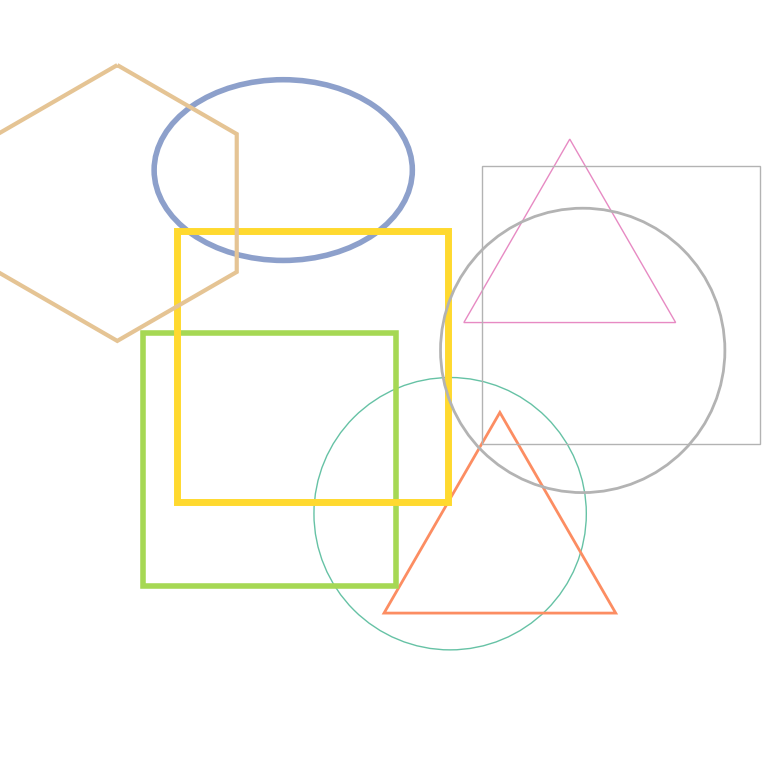[{"shape": "circle", "thickness": 0.5, "radius": 0.88, "center": [0.585, 0.333]}, {"shape": "triangle", "thickness": 1, "radius": 0.87, "center": [0.649, 0.291]}, {"shape": "oval", "thickness": 2, "radius": 0.84, "center": [0.368, 0.779]}, {"shape": "triangle", "thickness": 0.5, "radius": 0.79, "center": [0.74, 0.661]}, {"shape": "square", "thickness": 2, "radius": 0.82, "center": [0.35, 0.403]}, {"shape": "square", "thickness": 2.5, "radius": 0.88, "center": [0.405, 0.524]}, {"shape": "hexagon", "thickness": 1.5, "radius": 0.9, "center": [0.152, 0.736]}, {"shape": "circle", "thickness": 1, "radius": 0.92, "center": [0.757, 0.545]}, {"shape": "square", "thickness": 0.5, "radius": 0.9, "center": [0.806, 0.604]}]